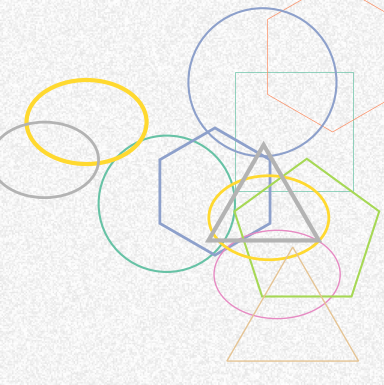[{"shape": "square", "thickness": 0.5, "radius": 0.77, "center": [0.763, 0.659]}, {"shape": "circle", "thickness": 1.5, "radius": 0.89, "center": [0.433, 0.471]}, {"shape": "hexagon", "thickness": 0.5, "radius": 0.97, "center": [0.864, 0.852]}, {"shape": "circle", "thickness": 1.5, "radius": 0.96, "center": [0.682, 0.786]}, {"shape": "hexagon", "thickness": 2, "radius": 0.83, "center": [0.558, 0.502]}, {"shape": "oval", "thickness": 1, "radius": 0.82, "center": [0.72, 0.287]}, {"shape": "pentagon", "thickness": 1.5, "radius": 0.99, "center": [0.797, 0.39]}, {"shape": "oval", "thickness": 3, "radius": 0.78, "center": [0.225, 0.683]}, {"shape": "oval", "thickness": 2, "radius": 0.78, "center": [0.698, 0.434]}, {"shape": "triangle", "thickness": 1, "radius": 0.99, "center": [0.76, 0.161]}, {"shape": "triangle", "thickness": 3, "radius": 0.83, "center": [0.685, 0.458]}, {"shape": "oval", "thickness": 2, "radius": 0.7, "center": [0.116, 0.585]}]